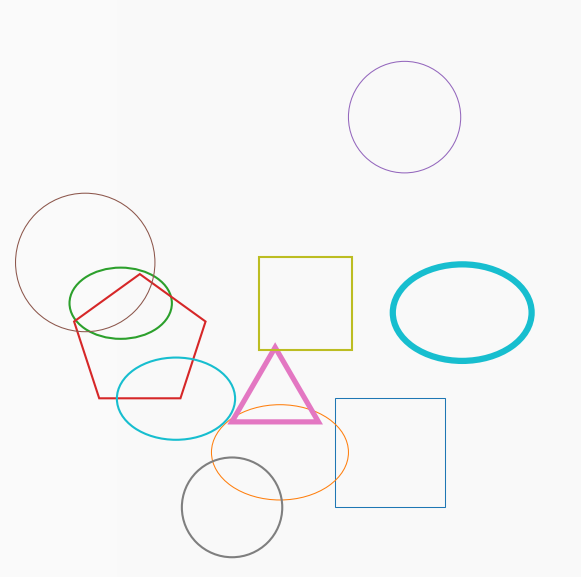[{"shape": "square", "thickness": 0.5, "radius": 0.47, "center": [0.671, 0.215]}, {"shape": "oval", "thickness": 0.5, "radius": 0.59, "center": [0.482, 0.216]}, {"shape": "oval", "thickness": 1, "radius": 0.44, "center": [0.208, 0.474]}, {"shape": "pentagon", "thickness": 1, "radius": 0.59, "center": [0.241, 0.406]}, {"shape": "circle", "thickness": 0.5, "radius": 0.48, "center": [0.696, 0.796]}, {"shape": "circle", "thickness": 0.5, "radius": 0.6, "center": [0.147, 0.545]}, {"shape": "triangle", "thickness": 2.5, "radius": 0.43, "center": [0.473, 0.312]}, {"shape": "circle", "thickness": 1, "radius": 0.43, "center": [0.399, 0.121]}, {"shape": "square", "thickness": 1, "radius": 0.4, "center": [0.526, 0.474]}, {"shape": "oval", "thickness": 3, "radius": 0.6, "center": [0.795, 0.458]}, {"shape": "oval", "thickness": 1, "radius": 0.51, "center": [0.303, 0.309]}]